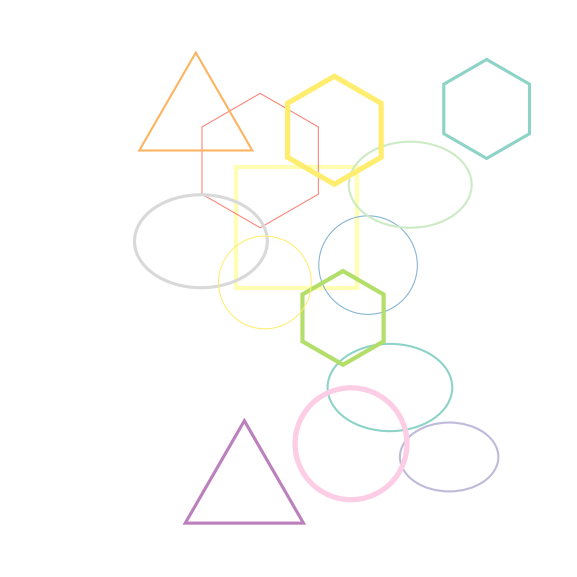[{"shape": "oval", "thickness": 1, "radius": 0.54, "center": [0.675, 0.328]}, {"shape": "hexagon", "thickness": 1.5, "radius": 0.43, "center": [0.843, 0.81]}, {"shape": "square", "thickness": 2, "radius": 0.53, "center": [0.513, 0.606]}, {"shape": "oval", "thickness": 1, "radius": 0.43, "center": [0.778, 0.208]}, {"shape": "hexagon", "thickness": 0.5, "radius": 0.58, "center": [0.451, 0.721]}, {"shape": "circle", "thickness": 0.5, "radius": 0.43, "center": [0.637, 0.54]}, {"shape": "triangle", "thickness": 1, "radius": 0.57, "center": [0.339, 0.795]}, {"shape": "hexagon", "thickness": 2, "radius": 0.41, "center": [0.594, 0.449]}, {"shape": "circle", "thickness": 2.5, "radius": 0.48, "center": [0.608, 0.231]}, {"shape": "oval", "thickness": 1.5, "radius": 0.57, "center": [0.348, 0.581]}, {"shape": "triangle", "thickness": 1.5, "radius": 0.59, "center": [0.423, 0.152]}, {"shape": "oval", "thickness": 1, "radius": 0.53, "center": [0.71, 0.679]}, {"shape": "hexagon", "thickness": 2.5, "radius": 0.47, "center": [0.579, 0.774]}, {"shape": "circle", "thickness": 0.5, "radius": 0.4, "center": [0.459, 0.51]}]